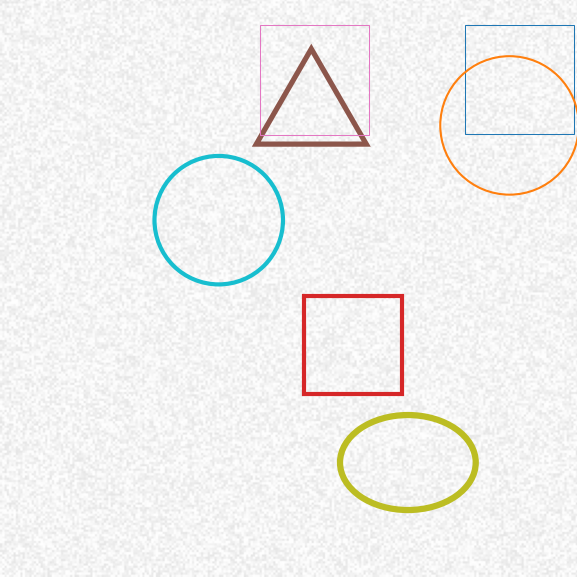[{"shape": "square", "thickness": 0.5, "radius": 0.47, "center": [0.899, 0.861]}, {"shape": "circle", "thickness": 1, "radius": 0.6, "center": [0.882, 0.782]}, {"shape": "square", "thickness": 2, "radius": 0.42, "center": [0.611, 0.402]}, {"shape": "triangle", "thickness": 2.5, "radius": 0.55, "center": [0.539, 0.805]}, {"shape": "square", "thickness": 0.5, "radius": 0.47, "center": [0.544, 0.86]}, {"shape": "oval", "thickness": 3, "radius": 0.59, "center": [0.706, 0.198]}, {"shape": "circle", "thickness": 2, "radius": 0.56, "center": [0.379, 0.618]}]